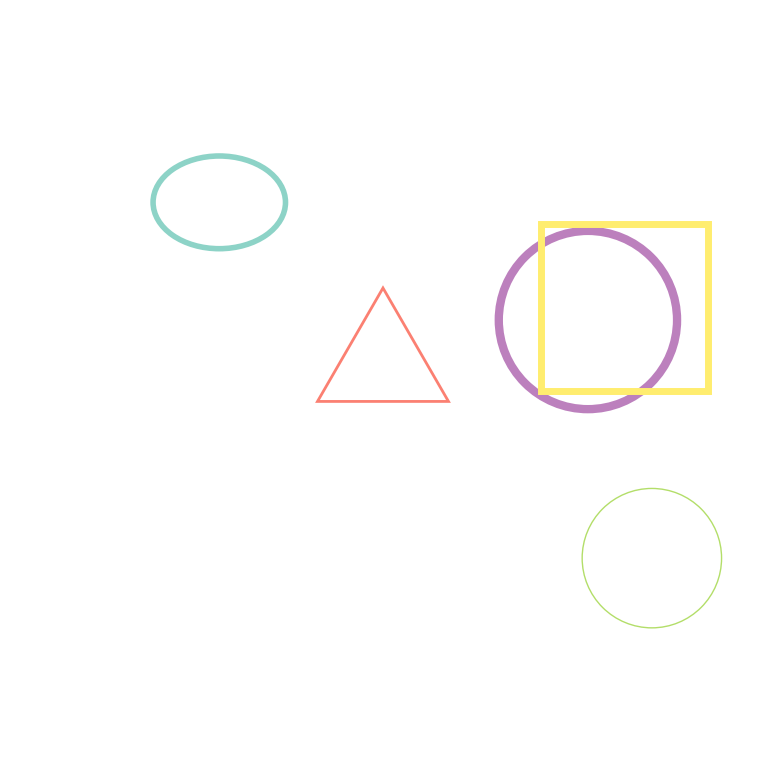[{"shape": "oval", "thickness": 2, "radius": 0.43, "center": [0.285, 0.737]}, {"shape": "triangle", "thickness": 1, "radius": 0.49, "center": [0.497, 0.528]}, {"shape": "circle", "thickness": 0.5, "radius": 0.45, "center": [0.847, 0.275]}, {"shape": "circle", "thickness": 3, "radius": 0.58, "center": [0.764, 0.584]}, {"shape": "square", "thickness": 2.5, "radius": 0.54, "center": [0.811, 0.601]}]